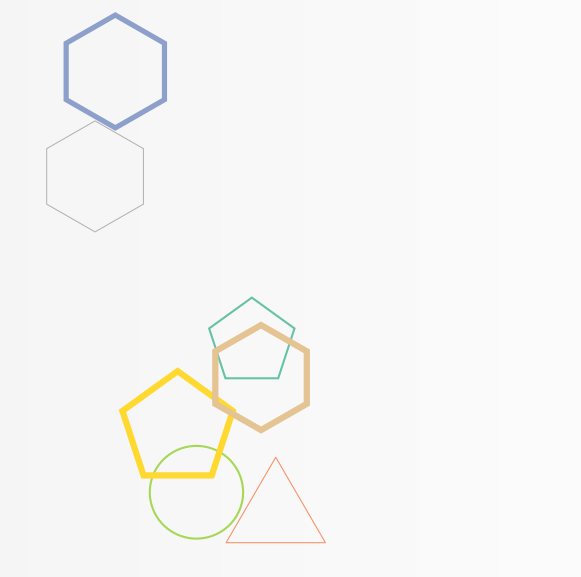[{"shape": "pentagon", "thickness": 1, "radius": 0.39, "center": [0.433, 0.407]}, {"shape": "triangle", "thickness": 0.5, "radius": 0.49, "center": [0.474, 0.109]}, {"shape": "hexagon", "thickness": 2.5, "radius": 0.49, "center": [0.198, 0.875]}, {"shape": "circle", "thickness": 1, "radius": 0.4, "center": [0.338, 0.147]}, {"shape": "pentagon", "thickness": 3, "radius": 0.5, "center": [0.306, 0.257]}, {"shape": "hexagon", "thickness": 3, "radius": 0.45, "center": [0.449, 0.345]}, {"shape": "hexagon", "thickness": 0.5, "radius": 0.48, "center": [0.164, 0.694]}]